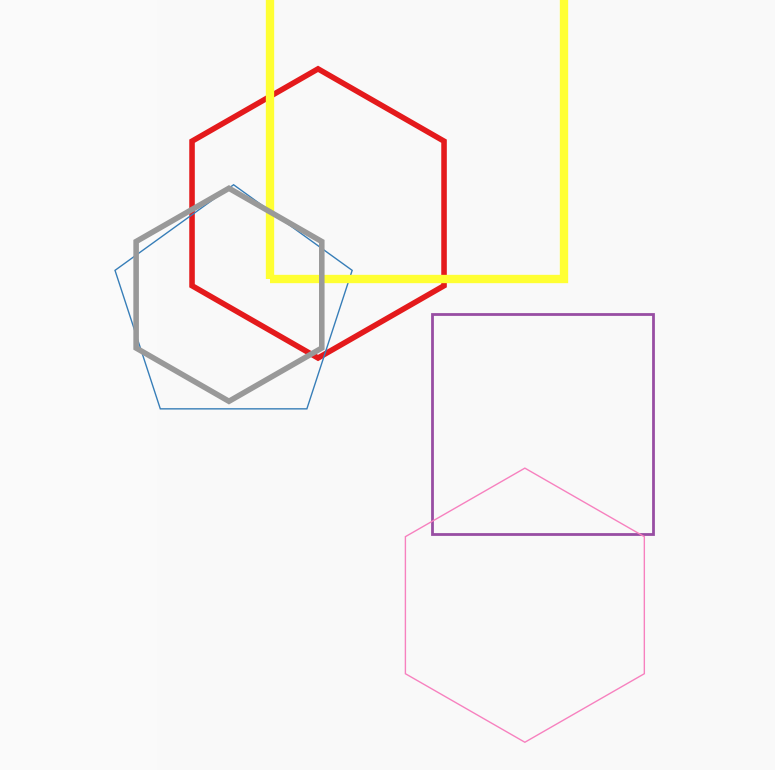[{"shape": "hexagon", "thickness": 2, "radius": 0.94, "center": [0.41, 0.723]}, {"shape": "pentagon", "thickness": 0.5, "radius": 0.8, "center": [0.301, 0.599]}, {"shape": "square", "thickness": 1, "radius": 0.71, "center": [0.7, 0.449]}, {"shape": "square", "thickness": 3, "radius": 0.95, "center": [0.538, 0.827]}, {"shape": "hexagon", "thickness": 0.5, "radius": 0.89, "center": [0.677, 0.214]}, {"shape": "hexagon", "thickness": 2, "radius": 0.69, "center": [0.295, 0.617]}]